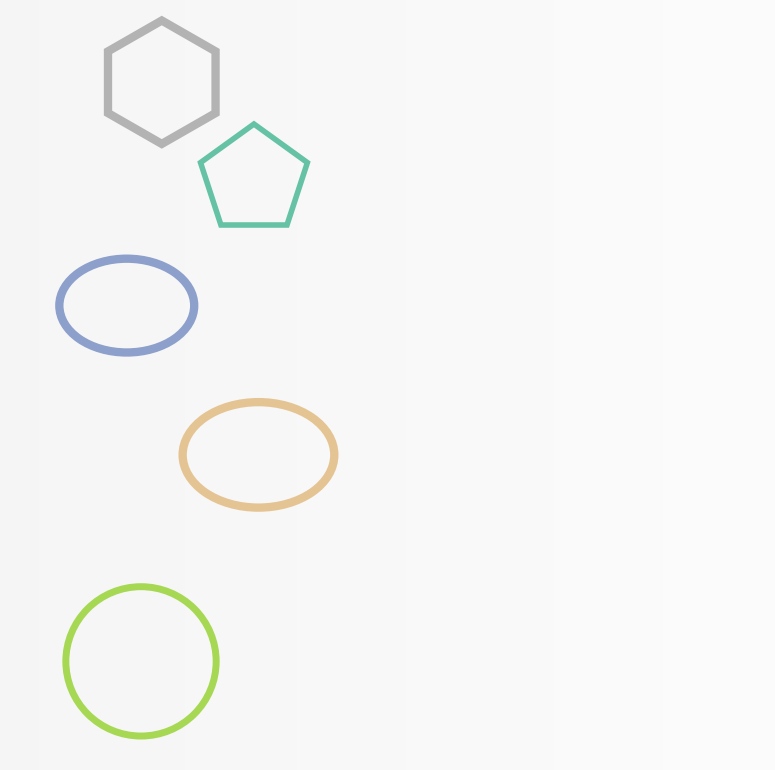[{"shape": "pentagon", "thickness": 2, "radius": 0.36, "center": [0.328, 0.766]}, {"shape": "oval", "thickness": 3, "radius": 0.44, "center": [0.164, 0.603]}, {"shape": "circle", "thickness": 2.5, "radius": 0.48, "center": [0.182, 0.141]}, {"shape": "oval", "thickness": 3, "radius": 0.49, "center": [0.334, 0.409]}, {"shape": "hexagon", "thickness": 3, "radius": 0.4, "center": [0.209, 0.893]}]